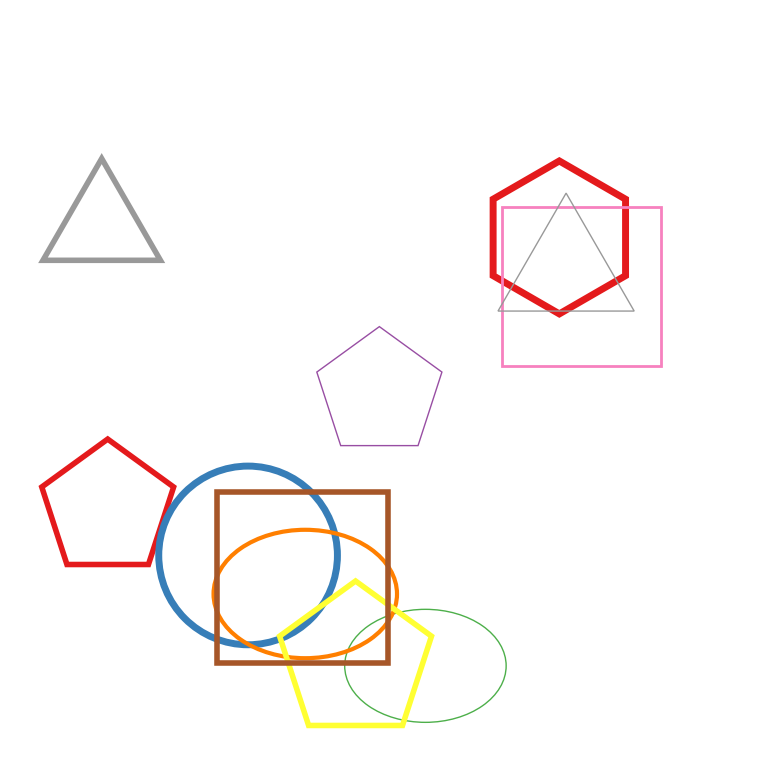[{"shape": "hexagon", "thickness": 2.5, "radius": 0.5, "center": [0.726, 0.692]}, {"shape": "pentagon", "thickness": 2, "radius": 0.45, "center": [0.14, 0.34]}, {"shape": "circle", "thickness": 2.5, "radius": 0.58, "center": [0.322, 0.279]}, {"shape": "oval", "thickness": 0.5, "radius": 0.52, "center": [0.552, 0.135]}, {"shape": "pentagon", "thickness": 0.5, "radius": 0.43, "center": [0.493, 0.49]}, {"shape": "oval", "thickness": 1.5, "radius": 0.6, "center": [0.396, 0.229]}, {"shape": "pentagon", "thickness": 2, "radius": 0.52, "center": [0.462, 0.142]}, {"shape": "square", "thickness": 2, "radius": 0.56, "center": [0.393, 0.25]}, {"shape": "square", "thickness": 1, "radius": 0.52, "center": [0.755, 0.628]}, {"shape": "triangle", "thickness": 0.5, "radius": 0.51, "center": [0.735, 0.647]}, {"shape": "triangle", "thickness": 2, "radius": 0.44, "center": [0.132, 0.706]}]